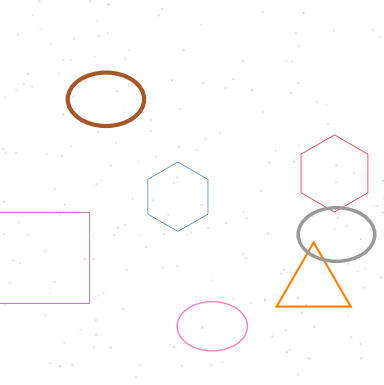[{"shape": "hexagon", "thickness": 0.5, "radius": 0.5, "center": [0.869, 0.549]}, {"shape": "hexagon", "thickness": 0.5, "radius": 0.45, "center": [0.462, 0.489]}, {"shape": "square", "thickness": 0.5, "radius": 0.59, "center": [0.113, 0.331]}, {"shape": "triangle", "thickness": 1.5, "radius": 0.56, "center": [0.815, 0.259]}, {"shape": "oval", "thickness": 3, "radius": 0.5, "center": [0.275, 0.742]}, {"shape": "oval", "thickness": 1, "radius": 0.46, "center": [0.551, 0.153]}, {"shape": "oval", "thickness": 2.5, "radius": 0.5, "center": [0.874, 0.391]}]